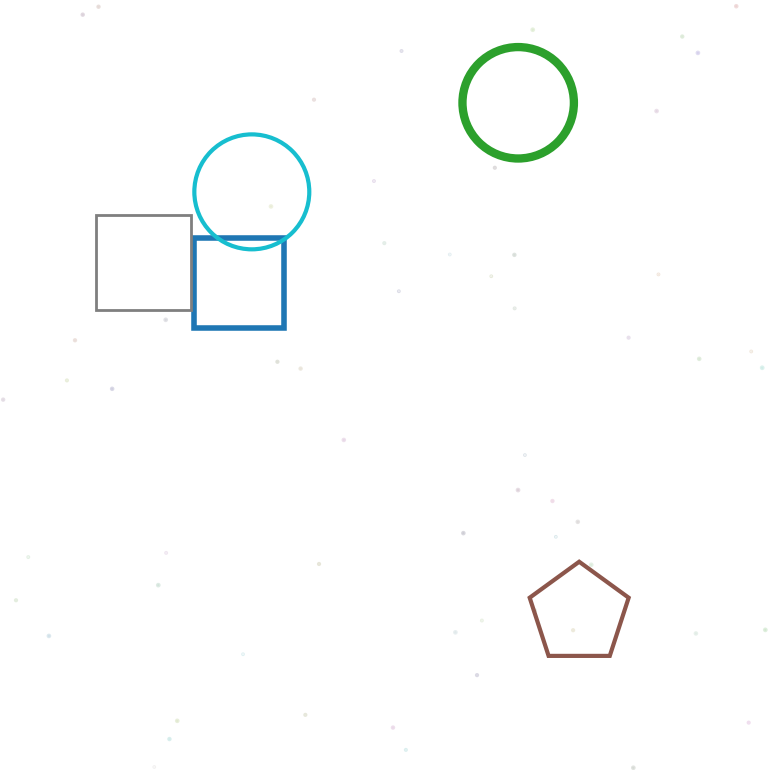[{"shape": "square", "thickness": 2, "radius": 0.29, "center": [0.31, 0.633]}, {"shape": "circle", "thickness": 3, "radius": 0.36, "center": [0.673, 0.867]}, {"shape": "pentagon", "thickness": 1.5, "radius": 0.34, "center": [0.752, 0.203]}, {"shape": "square", "thickness": 1, "radius": 0.31, "center": [0.187, 0.659]}, {"shape": "circle", "thickness": 1.5, "radius": 0.37, "center": [0.327, 0.751]}]